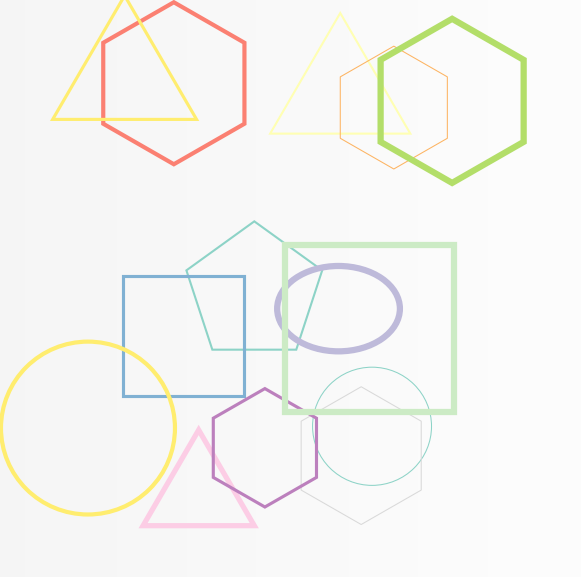[{"shape": "pentagon", "thickness": 1, "radius": 0.61, "center": [0.438, 0.493]}, {"shape": "circle", "thickness": 0.5, "radius": 0.51, "center": [0.64, 0.261]}, {"shape": "triangle", "thickness": 1, "radius": 0.7, "center": [0.585, 0.837]}, {"shape": "oval", "thickness": 3, "radius": 0.53, "center": [0.582, 0.465]}, {"shape": "hexagon", "thickness": 2, "radius": 0.7, "center": [0.299, 0.855]}, {"shape": "square", "thickness": 1.5, "radius": 0.52, "center": [0.316, 0.417]}, {"shape": "hexagon", "thickness": 0.5, "radius": 0.53, "center": [0.678, 0.813]}, {"shape": "hexagon", "thickness": 3, "radius": 0.71, "center": [0.778, 0.824]}, {"shape": "triangle", "thickness": 2.5, "radius": 0.55, "center": [0.342, 0.144]}, {"shape": "hexagon", "thickness": 0.5, "radius": 0.6, "center": [0.621, 0.21]}, {"shape": "hexagon", "thickness": 1.5, "radius": 0.51, "center": [0.456, 0.224]}, {"shape": "square", "thickness": 3, "radius": 0.72, "center": [0.636, 0.43]}, {"shape": "circle", "thickness": 2, "radius": 0.75, "center": [0.151, 0.258]}, {"shape": "triangle", "thickness": 1.5, "radius": 0.71, "center": [0.214, 0.864]}]